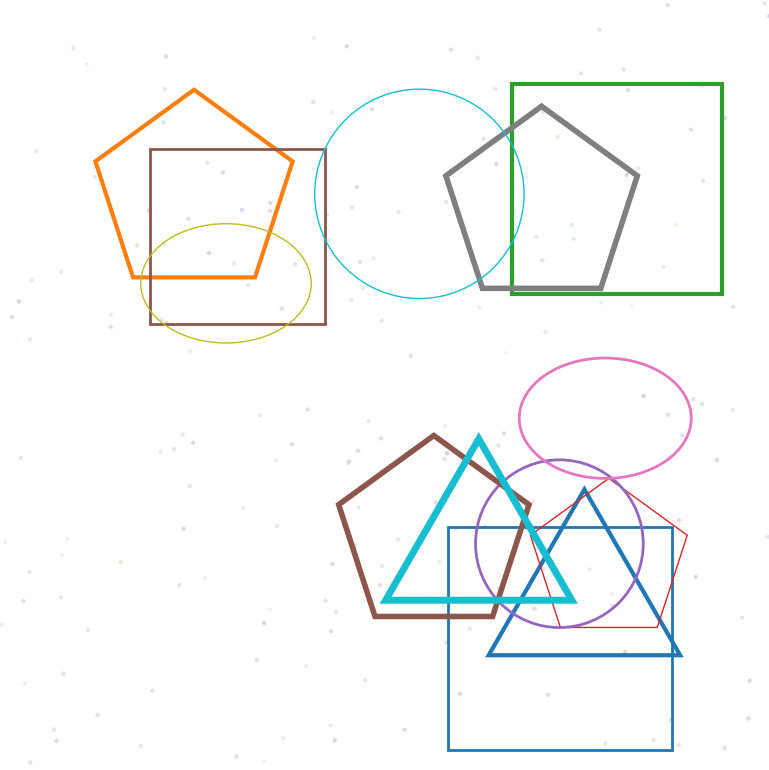[{"shape": "triangle", "thickness": 1.5, "radius": 0.72, "center": [0.759, 0.221]}, {"shape": "square", "thickness": 1, "radius": 0.72, "center": [0.727, 0.171]}, {"shape": "pentagon", "thickness": 1.5, "radius": 0.67, "center": [0.252, 0.749]}, {"shape": "square", "thickness": 1.5, "radius": 0.68, "center": [0.801, 0.755]}, {"shape": "pentagon", "thickness": 0.5, "radius": 0.54, "center": [0.791, 0.272]}, {"shape": "circle", "thickness": 1, "radius": 0.54, "center": [0.726, 0.294]}, {"shape": "square", "thickness": 1, "radius": 0.57, "center": [0.309, 0.693]}, {"shape": "pentagon", "thickness": 2, "radius": 0.65, "center": [0.563, 0.304]}, {"shape": "oval", "thickness": 1, "radius": 0.56, "center": [0.786, 0.457]}, {"shape": "pentagon", "thickness": 2, "radius": 0.65, "center": [0.703, 0.731]}, {"shape": "oval", "thickness": 0.5, "radius": 0.55, "center": [0.294, 0.632]}, {"shape": "circle", "thickness": 0.5, "radius": 0.68, "center": [0.545, 0.748]}, {"shape": "triangle", "thickness": 2.5, "radius": 0.7, "center": [0.622, 0.29]}]